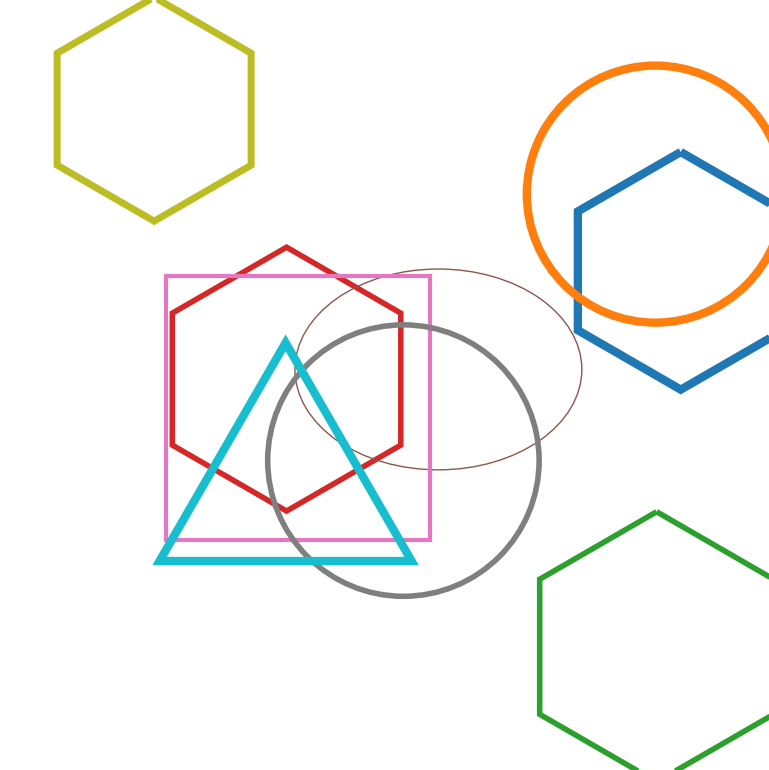[{"shape": "hexagon", "thickness": 3, "radius": 0.77, "center": [0.884, 0.648]}, {"shape": "circle", "thickness": 3, "radius": 0.83, "center": [0.851, 0.748]}, {"shape": "hexagon", "thickness": 2, "radius": 0.88, "center": [0.853, 0.16]}, {"shape": "hexagon", "thickness": 2, "radius": 0.86, "center": [0.372, 0.508]}, {"shape": "oval", "thickness": 0.5, "radius": 0.93, "center": [0.569, 0.52]}, {"shape": "square", "thickness": 1.5, "radius": 0.86, "center": [0.387, 0.47]}, {"shape": "circle", "thickness": 2, "radius": 0.88, "center": [0.524, 0.402]}, {"shape": "hexagon", "thickness": 2.5, "radius": 0.73, "center": [0.2, 0.858]}, {"shape": "triangle", "thickness": 3, "radius": 0.94, "center": [0.371, 0.366]}]